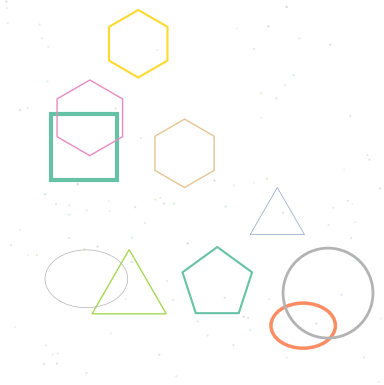[{"shape": "square", "thickness": 3, "radius": 0.43, "center": [0.217, 0.618]}, {"shape": "pentagon", "thickness": 1.5, "radius": 0.47, "center": [0.564, 0.263]}, {"shape": "oval", "thickness": 2.5, "radius": 0.42, "center": [0.787, 0.154]}, {"shape": "triangle", "thickness": 0.5, "radius": 0.41, "center": [0.72, 0.431]}, {"shape": "hexagon", "thickness": 1, "radius": 0.49, "center": [0.233, 0.694]}, {"shape": "triangle", "thickness": 1, "radius": 0.56, "center": [0.335, 0.24]}, {"shape": "hexagon", "thickness": 1.5, "radius": 0.44, "center": [0.359, 0.886]}, {"shape": "hexagon", "thickness": 1, "radius": 0.44, "center": [0.479, 0.602]}, {"shape": "circle", "thickness": 2, "radius": 0.58, "center": [0.852, 0.239]}, {"shape": "oval", "thickness": 0.5, "radius": 0.54, "center": [0.224, 0.276]}]